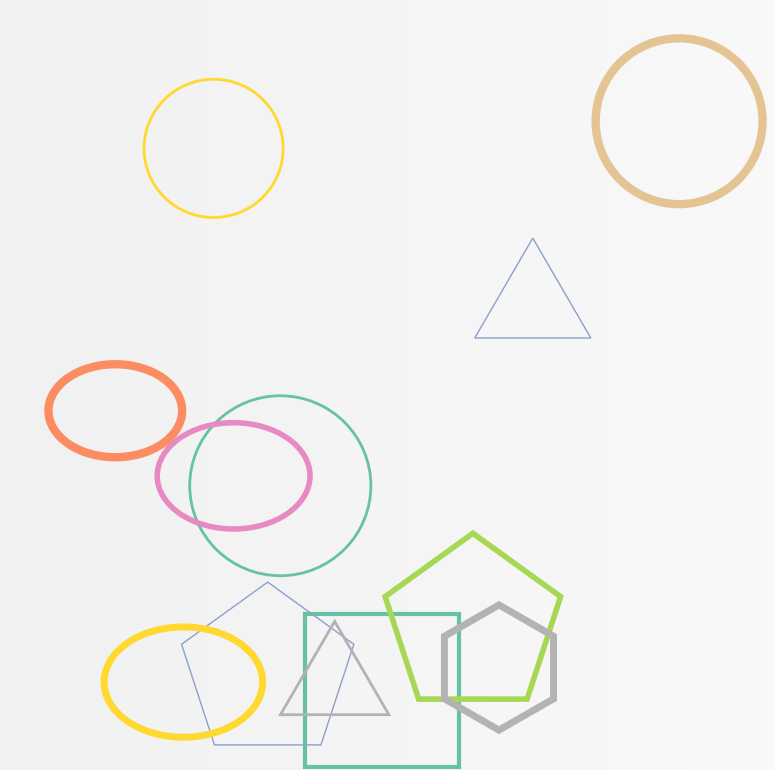[{"shape": "square", "thickness": 1.5, "radius": 0.5, "center": [0.493, 0.103]}, {"shape": "circle", "thickness": 1, "radius": 0.58, "center": [0.362, 0.369]}, {"shape": "oval", "thickness": 3, "radius": 0.43, "center": [0.149, 0.467]}, {"shape": "triangle", "thickness": 0.5, "radius": 0.43, "center": [0.687, 0.604]}, {"shape": "pentagon", "thickness": 0.5, "radius": 0.58, "center": [0.345, 0.127]}, {"shape": "oval", "thickness": 2, "radius": 0.49, "center": [0.301, 0.382]}, {"shape": "pentagon", "thickness": 2, "radius": 0.6, "center": [0.61, 0.188]}, {"shape": "circle", "thickness": 1, "radius": 0.45, "center": [0.276, 0.807]}, {"shape": "oval", "thickness": 2.5, "radius": 0.51, "center": [0.237, 0.114]}, {"shape": "circle", "thickness": 3, "radius": 0.54, "center": [0.876, 0.843]}, {"shape": "triangle", "thickness": 1, "radius": 0.4, "center": [0.432, 0.112]}, {"shape": "hexagon", "thickness": 2.5, "radius": 0.41, "center": [0.644, 0.133]}]